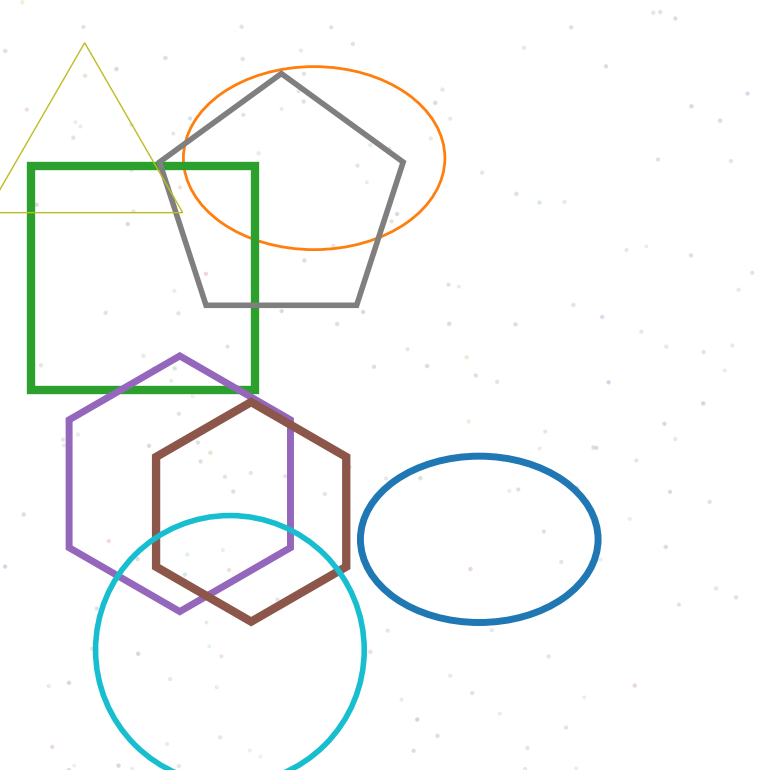[{"shape": "oval", "thickness": 2.5, "radius": 0.77, "center": [0.622, 0.3]}, {"shape": "oval", "thickness": 1, "radius": 0.85, "center": [0.408, 0.795]}, {"shape": "square", "thickness": 3, "radius": 0.73, "center": [0.185, 0.64]}, {"shape": "hexagon", "thickness": 2.5, "radius": 0.83, "center": [0.233, 0.372]}, {"shape": "hexagon", "thickness": 3, "radius": 0.71, "center": [0.326, 0.335]}, {"shape": "pentagon", "thickness": 2, "radius": 0.83, "center": [0.365, 0.738]}, {"shape": "triangle", "thickness": 0.5, "radius": 0.74, "center": [0.11, 0.797]}, {"shape": "circle", "thickness": 2, "radius": 0.87, "center": [0.299, 0.156]}]